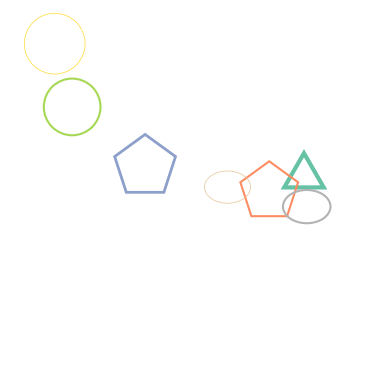[{"shape": "triangle", "thickness": 3, "radius": 0.3, "center": [0.79, 0.543]}, {"shape": "pentagon", "thickness": 1.5, "radius": 0.39, "center": [0.699, 0.502]}, {"shape": "pentagon", "thickness": 2, "radius": 0.42, "center": [0.377, 0.568]}, {"shape": "circle", "thickness": 1.5, "radius": 0.37, "center": [0.187, 0.722]}, {"shape": "circle", "thickness": 0.5, "radius": 0.39, "center": [0.142, 0.887]}, {"shape": "oval", "thickness": 0.5, "radius": 0.3, "center": [0.591, 0.514]}, {"shape": "oval", "thickness": 1.5, "radius": 0.31, "center": [0.797, 0.463]}]